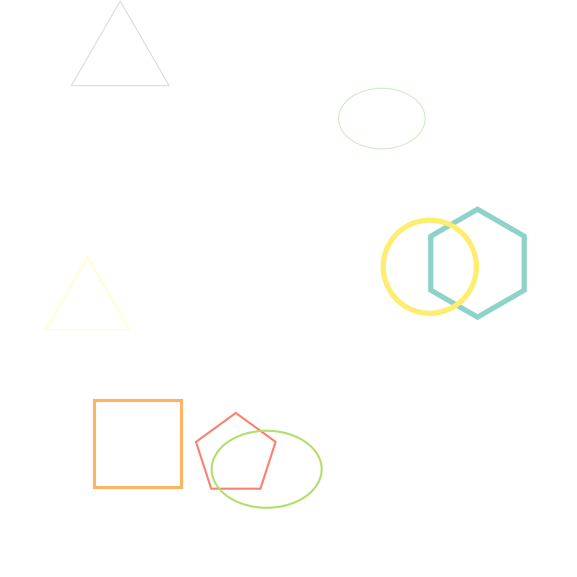[{"shape": "hexagon", "thickness": 2.5, "radius": 0.47, "center": [0.827, 0.543]}, {"shape": "triangle", "thickness": 0.5, "radius": 0.42, "center": [0.152, 0.47]}, {"shape": "pentagon", "thickness": 1, "radius": 0.36, "center": [0.408, 0.212]}, {"shape": "square", "thickness": 1.5, "radius": 0.38, "center": [0.238, 0.231]}, {"shape": "oval", "thickness": 1, "radius": 0.48, "center": [0.462, 0.187]}, {"shape": "triangle", "thickness": 0.5, "radius": 0.49, "center": [0.208, 0.9]}, {"shape": "oval", "thickness": 0.5, "radius": 0.37, "center": [0.661, 0.794]}, {"shape": "circle", "thickness": 2.5, "radius": 0.4, "center": [0.744, 0.537]}]